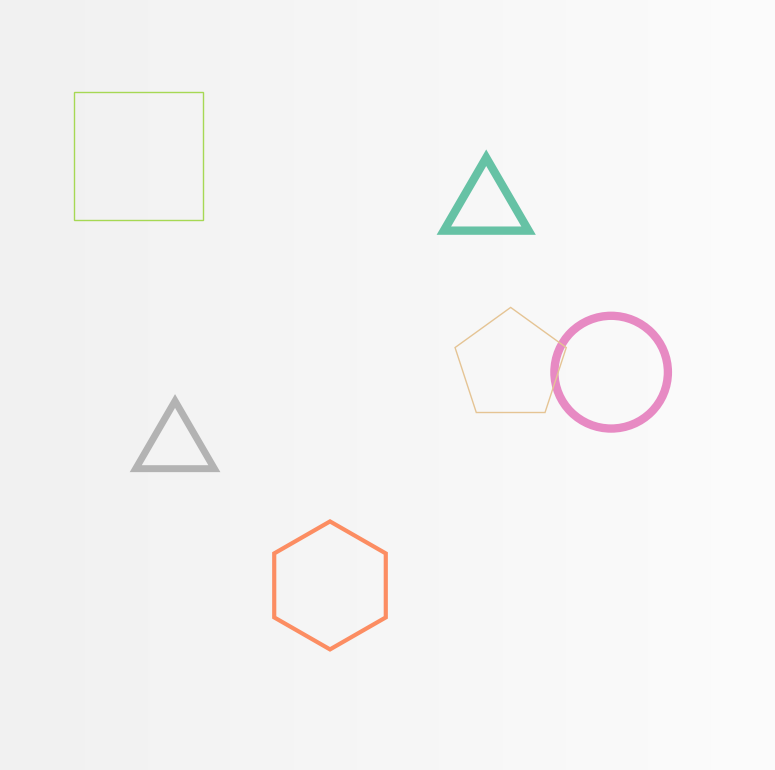[{"shape": "triangle", "thickness": 3, "radius": 0.32, "center": [0.627, 0.732]}, {"shape": "hexagon", "thickness": 1.5, "radius": 0.42, "center": [0.426, 0.24]}, {"shape": "circle", "thickness": 3, "radius": 0.37, "center": [0.789, 0.517]}, {"shape": "square", "thickness": 0.5, "radius": 0.42, "center": [0.179, 0.798]}, {"shape": "pentagon", "thickness": 0.5, "radius": 0.38, "center": [0.659, 0.525]}, {"shape": "triangle", "thickness": 2.5, "radius": 0.29, "center": [0.226, 0.421]}]